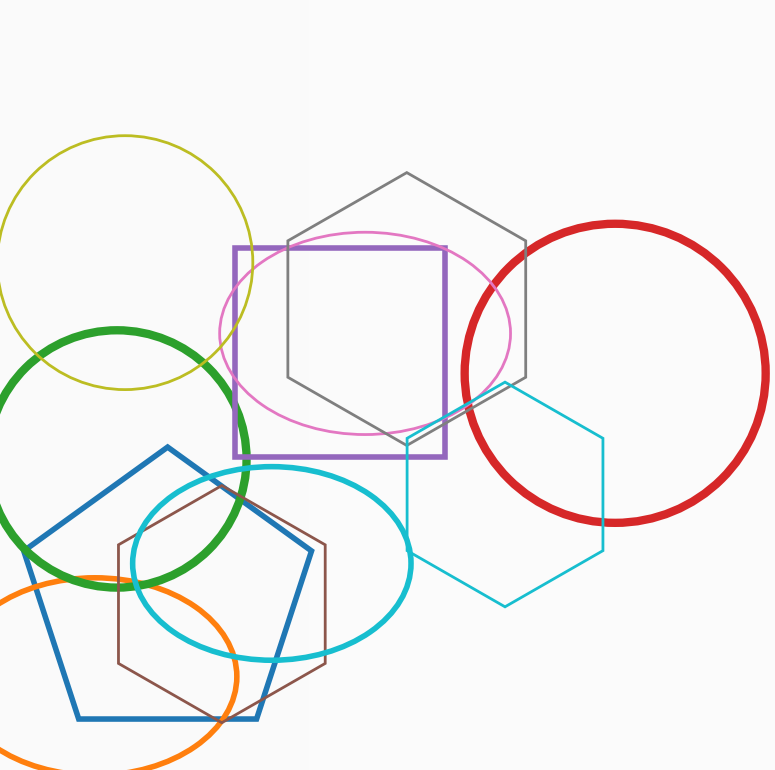[{"shape": "pentagon", "thickness": 2, "radius": 0.98, "center": [0.216, 0.224]}, {"shape": "oval", "thickness": 2, "radius": 0.92, "center": [0.122, 0.121]}, {"shape": "circle", "thickness": 3, "radius": 0.84, "center": [0.151, 0.404]}, {"shape": "circle", "thickness": 3, "radius": 0.97, "center": [0.794, 0.515]}, {"shape": "square", "thickness": 2, "radius": 0.68, "center": [0.439, 0.542]}, {"shape": "hexagon", "thickness": 1, "radius": 0.77, "center": [0.286, 0.215]}, {"shape": "oval", "thickness": 1, "radius": 0.94, "center": [0.471, 0.567]}, {"shape": "hexagon", "thickness": 1, "radius": 0.89, "center": [0.525, 0.599]}, {"shape": "circle", "thickness": 1, "radius": 0.82, "center": [0.161, 0.659]}, {"shape": "hexagon", "thickness": 1, "radius": 0.73, "center": [0.652, 0.358]}, {"shape": "oval", "thickness": 2, "radius": 0.9, "center": [0.351, 0.268]}]